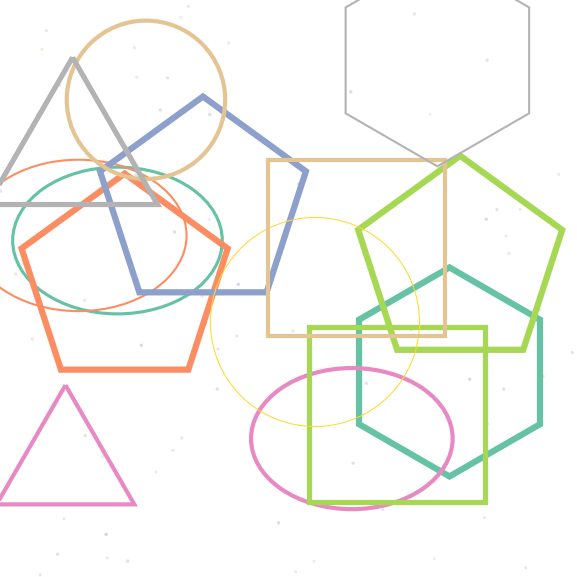[{"shape": "hexagon", "thickness": 3, "radius": 0.9, "center": [0.778, 0.355]}, {"shape": "oval", "thickness": 1.5, "radius": 0.91, "center": [0.203, 0.583]}, {"shape": "oval", "thickness": 1, "radius": 0.94, "center": [0.136, 0.591]}, {"shape": "pentagon", "thickness": 3, "radius": 0.94, "center": [0.216, 0.511]}, {"shape": "pentagon", "thickness": 3, "radius": 0.94, "center": [0.351, 0.645]}, {"shape": "oval", "thickness": 2, "radius": 0.87, "center": [0.609, 0.24]}, {"shape": "triangle", "thickness": 2, "radius": 0.69, "center": [0.113, 0.195]}, {"shape": "square", "thickness": 2.5, "radius": 0.76, "center": [0.688, 0.282]}, {"shape": "pentagon", "thickness": 3, "radius": 0.93, "center": [0.797, 0.544]}, {"shape": "circle", "thickness": 0.5, "radius": 0.91, "center": [0.545, 0.442]}, {"shape": "circle", "thickness": 2, "radius": 0.69, "center": [0.253, 0.826]}, {"shape": "square", "thickness": 2, "radius": 0.76, "center": [0.618, 0.57]}, {"shape": "triangle", "thickness": 2.5, "radius": 0.85, "center": [0.126, 0.73]}, {"shape": "hexagon", "thickness": 1, "radius": 0.92, "center": [0.757, 0.895]}]